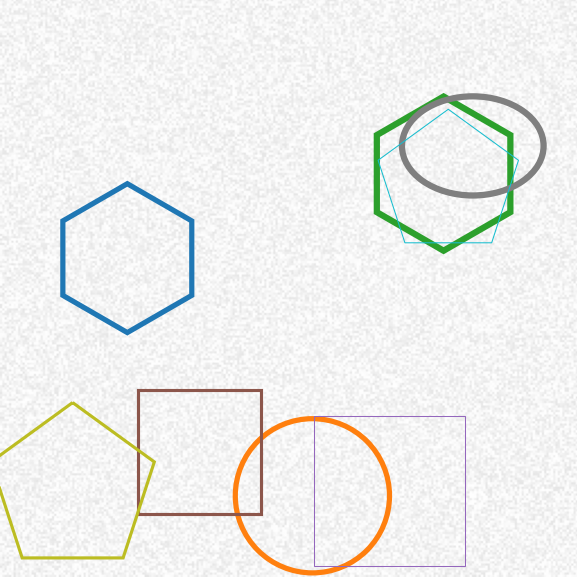[{"shape": "hexagon", "thickness": 2.5, "radius": 0.64, "center": [0.22, 0.552]}, {"shape": "circle", "thickness": 2.5, "radius": 0.67, "center": [0.541, 0.141]}, {"shape": "hexagon", "thickness": 3, "radius": 0.67, "center": [0.768, 0.698]}, {"shape": "square", "thickness": 0.5, "radius": 0.65, "center": [0.674, 0.149]}, {"shape": "square", "thickness": 1.5, "radius": 0.54, "center": [0.346, 0.216]}, {"shape": "oval", "thickness": 3, "radius": 0.61, "center": [0.819, 0.746]}, {"shape": "pentagon", "thickness": 1.5, "radius": 0.74, "center": [0.126, 0.153]}, {"shape": "pentagon", "thickness": 0.5, "radius": 0.64, "center": [0.776, 0.682]}]